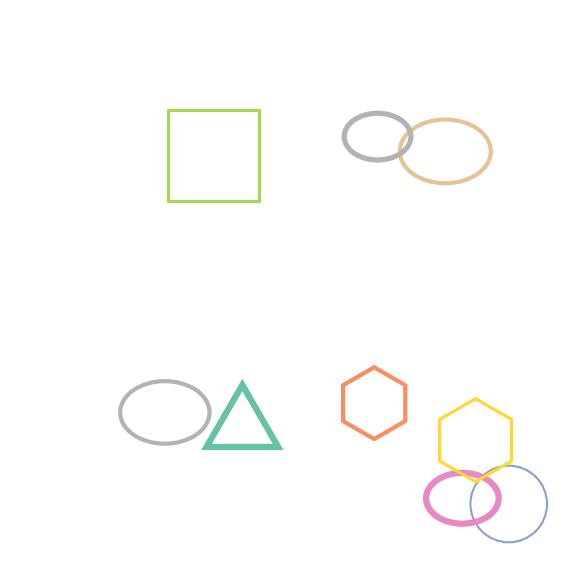[{"shape": "triangle", "thickness": 3, "radius": 0.36, "center": [0.42, 0.261]}, {"shape": "hexagon", "thickness": 2, "radius": 0.31, "center": [0.648, 0.301]}, {"shape": "circle", "thickness": 1, "radius": 0.33, "center": [0.881, 0.126]}, {"shape": "oval", "thickness": 3, "radius": 0.31, "center": [0.801, 0.136]}, {"shape": "square", "thickness": 1.5, "radius": 0.39, "center": [0.37, 0.73]}, {"shape": "hexagon", "thickness": 1.5, "radius": 0.36, "center": [0.823, 0.237]}, {"shape": "oval", "thickness": 2, "radius": 0.39, "center": [0.771, 0.737]}, {"shape": "oval", "thickness": 2.5, "radius": 0.29, "center": [0.654, 0.763]}, {"shape": "oval", "thickness": 2, "radius": 0.39, "center": [0.285, 0.285]}]